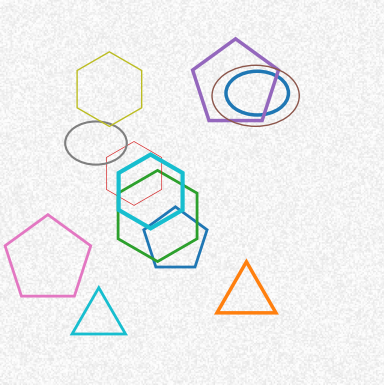[{"shape": "pentagon", "thickness": 2, "radius": 0.43, "center": [0.456, 0.376]}, {"shape": "oval", "thickness": 2.5, "radius": 0.41, "center": [0.668, 0.758]}, {"shape": "triangle", "thickness": 2.5, "radius": 0.44, "center": [0.64, 0.232]}, {"shape": "hexagon", "thickness": 2, "radius": 0.59, "center": [0.409, 0.439]}, {"shape": "hexagon", "thickness": 0.5, "radius": 0.41, "center": [0.348, 0.549]}, {"shape": "pentagon", "thickness": 2.5, "radius": 0.59, "center": [0.612, 0.782]}, {"shape": "oval", "thickness": 1, "radius": 0.57, "center": [0.664, 0.751]}, {"shape": "pentagon", "thickness": 2, "radius": 0.59, "center": [0.124, 0.325]}, {"shape": "oval", "thickness": 1.5, "radius": 0.4, "center": [0.249, 0.628]}, {"shape": "hexagon", "thickness": 1, "radius": 0.48, "center": [0.284, 0.768]}, {"shape": "hexagon", "thickness": 3, "radius": 0.48, "center": [0.391, 0.503]}, {"shape": "triangle", "thickness": 2, "radius": 0.4, "center": [0.257, 0.173]}]